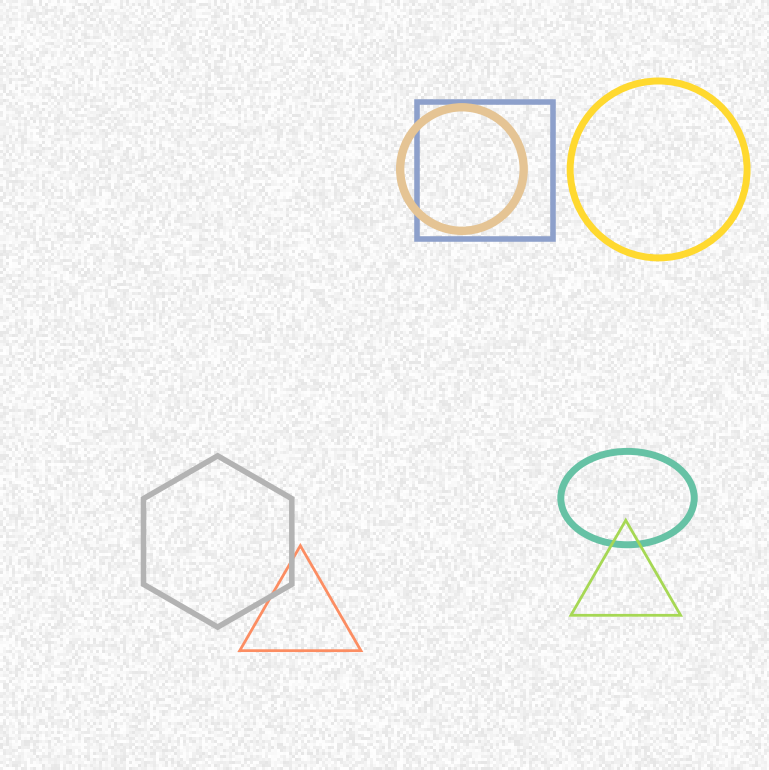[{"shape": "oval", "thickness": 2.5, "radius": 0.43, "center": [0.815, 0.353]}, {"shape": "triangle", "thickness": 1, "radius": 0.45, "center": [0.39, 0.2]}, {"shape": "square", "thickness": 2, "radius": 0.44, "center": [0.63, 0.779]}, {"shape": "triangle", "thickness": 1, "radius": 0.41, "center": [0.813, 0.242]}, {"shape": "circle", "thickness": 2.5, "radius": 0.57, "center": [0.855, 0.78]}, {"shape": "circle", "thickness": 3, "radius": 0.4, "center": [0.6, 0.78]}, {"shape": "hexagon", "thickness": 2, "radius": 0.56, "center": [0.283, 0.297]}]